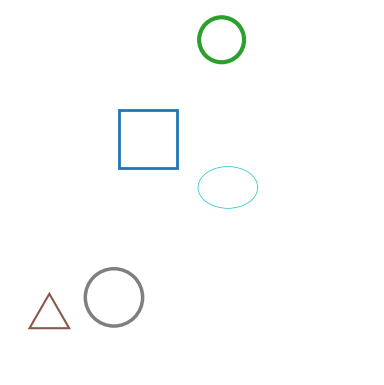[{"shape": "square", "thickness": 2, "radius": 0.38, "center": [0.385, 0.64]}, {"shape": "circle", "thickness": 3, "radius": 0.29, "center": [0.576, 0.897]}, {"shape": "triangle", "thickness": 1.5, "radius": 0.3, "center": [0.128, 0.177]}, {"shape": "circle", "thickness": 2.5, "radius": 0.37, "center": [0.296, 0.228]}, {"shape": "oval", "thickness": 0.5, "radius": 0.39, "center": [0.592, 0.513]}]